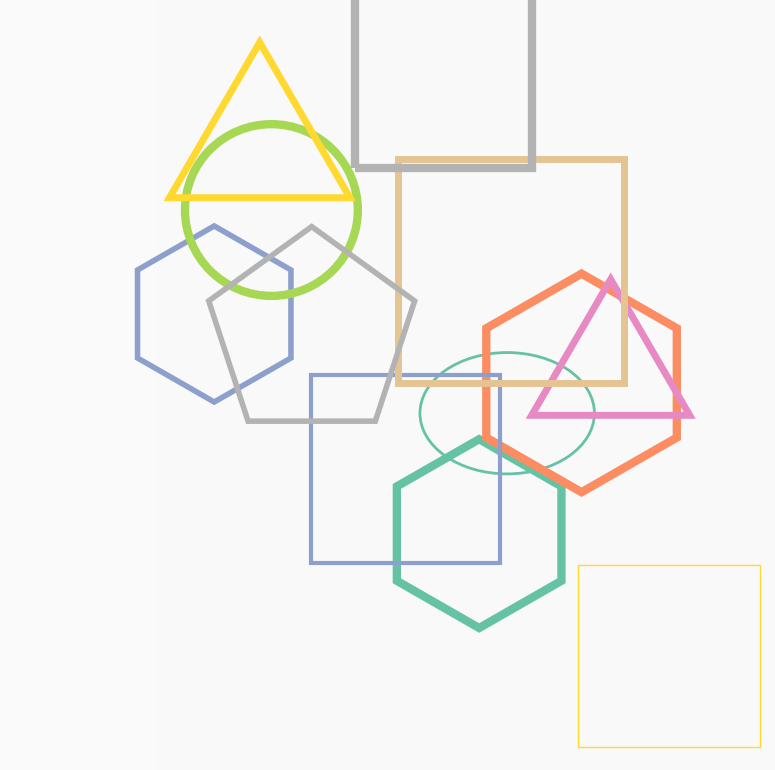[{"shape": "hexagon", "thickness": 3, "radius": 0.61, "center": [0.618, 0.307]}, {"shape": "oval", "thickness": 1, "radius": 0.56, "center": [0.654, 0.463]}, {"shape": "hexagon", "thickness": 3, "radius": 0.71, "center": [0.75, 0.503]}, {"shape": "hexagon", "thickness": 2, "radius": 0.57, "center": [0.276, 0.592]}, {"shape": "square", "thickness": 1.5, "radius": 0.61, "center": [0.523, 0.391]}, {"shape": "triangle", "thickness": 2.5, "radius": 0.59, "center": [0.788, 0.519]}, {"shape": "circle", "thickness": 3, "radius": 0.56, "center": [0.35, 0.727]}, {"shape": "triangle", "thickness": 2.5, "radius": 0.67, "center": [0.335, 0.81]}, {"shape": "square", "thickness": 0.5, "radius": 0.59, "center": [0.863, 0.148]}, {"shape": "square", "thickness": 2.5, "radius": 0.73, "center": [0.659, 0.648]}, {"shape": "pentagon", "thickness": 2, "radius": 0.7, "center": [0.402, 0.566]}, {"shape": "square", "thickness": 3, "radius": 0.57, "center": [0.572, 0.896]}]